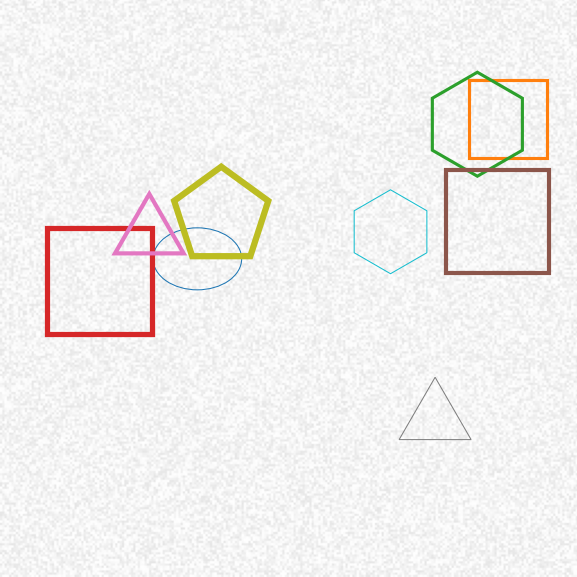[{"shape": "oval", "thickness": 0.5, "radius": 0.38, "center": [0.342, 0.551]}, {"shape": "square", "thickness": 1.5, "radius": 0.34, "center": [0.879, 0.793]}, {"shape": "hexagon", "thickness": 1.5, "radius": 0.45, "center": [0.827, 0.784]}, {"shape": "square", "thickness": 2.5, "radius": 0.46, "center": [0.173, 0.513]}, {"shape": "square", "thickness": 2, "radius": 0.45, "center": [0.861, 0.616]}, {"shape": "triangle", "thickness": 2, "radius": 0.34, "center": [0.259, 0.595]}, {"shape": "triangle", "thickness": 0.5, "radius": 0.36, "center": [0.753, 0.274]}, {"shape": "pentagon", "thickness": 3, "radius": 0.43, "center": [0.383, 0.625]}, {"shape": "hexagon", "thickness": 0.5, "radius": 0.36, "center": [0.676, 0.598]}]